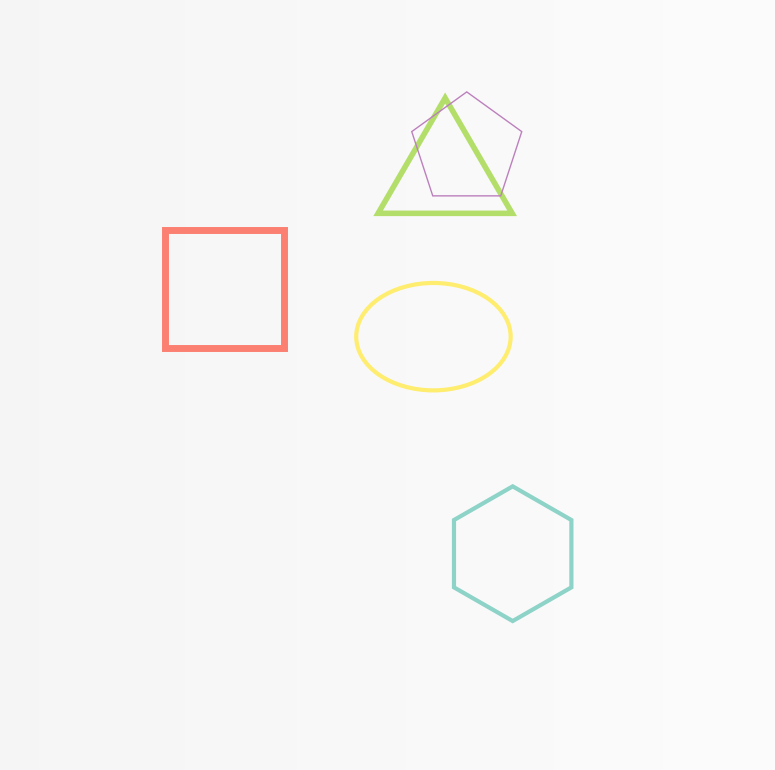[{"shape": "hexagon", "thickness": 1.5, "radius": 0.44, "center": [0.662, 0.281]}, {"shape": "square", "thickness": 2.5, "radius": 0.38, "center": [0.29, 0.624]}, {"shape": "triangle", "thickness": 2, "radius": 0.5, "center": [0.574, 0.773]}, {"shape": "pentagon", "thickness": 0.5, "radius": 0.37, "center": [0.602, 0.806]}, {"shape": "oval", "thickness": 1.5, "radius": 0.5, "center": [0.559, 0.563]}]